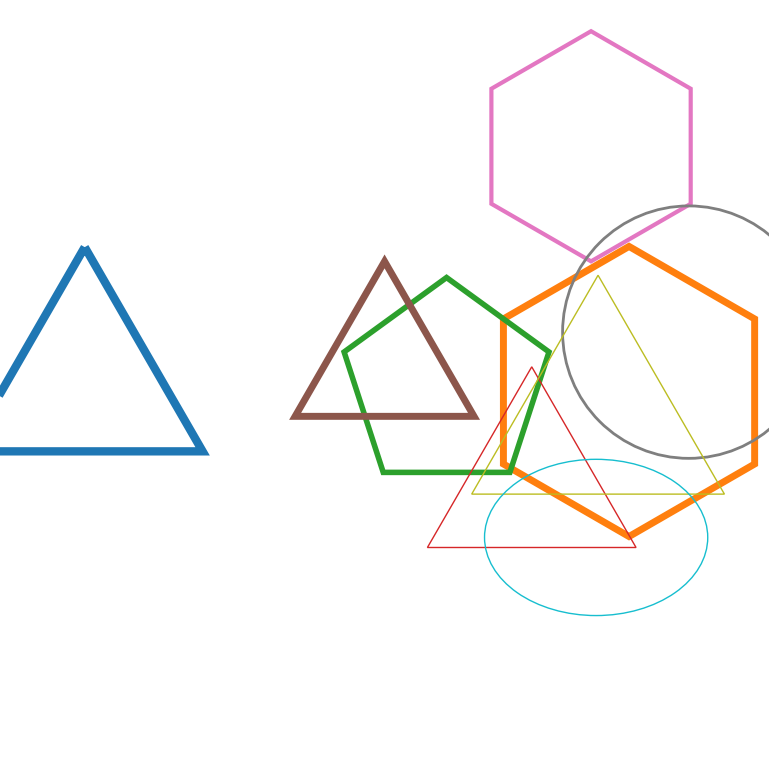[{"shape": "triangle", "thickness": 3, "radius": 0.88, "center": [0.11, 0.502]}, {"shape": "hexagon", "thickness": 2.5, "radius": 0.94, "center": [0.817, 0.492]}, {"shape": "pentagon", "thickness": 2, "radius": 0.7, "center": [0.58, 0.5]}, {"shape": "triangle", "thickness": 0.5, "radius": 0.78, "center": [0.691, 0.367]}, {"shape": "triangle", "thickness": 2.5, "radius": 0.67, "center": [0.499, 0.526]}, {"shape": "hexagon", "thickness": 1.5, "radius": 0.75, "center": [0.768, 0.81]}, {"shape": "circle", "thickness": 1, "radius": 0.82, "center": [0.895, 0.569]}, {"shape": "triangle", "thickness": 0.5, "radius": 0.95, "center": [0.777, 0.453]}, {"shape": "oval", "thickness": 0.5, "radius": 0.72, "center": [0.774, 0.302]}]